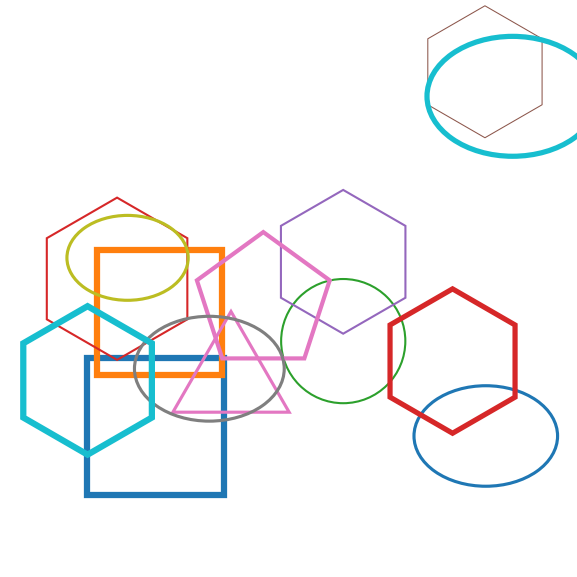[{"shape": "square", "thickness": 3, "radius": 0.59, "center": [0.269, 0.261]}, {"shape": "oval", "thickness": 1.5, "radius": 0.62, "center": [0.841, 0.244]}, {"shape": "square", "thickness": 3, "radius": 0.54, "center": [0.276, 0.458]}, {"shape": "circle", "thickness": 1, "radius": 0.54, "center": [0.594, 0.408]}, {"shape": "hexagon", "thickness": 1, "radius": 0.7, "center": [0.203, 0.516]}, {"shape": "hexagon", "thickness": 2.5, "radius": 0.62, "center": [0.784, 0.374]}, {"shape": "hexagon", "thickness": 1, "radius": 0.62, "center": [0.594, 0.546]}, {"shape": "hexagon", "thickness": 0.5, "radius": 0.57, "center": [0.84, 0.875]}, {"shape": "triangle", "thickness": 1.5, "radius": 0.58, "center": [0.4, 0.343]}, {"shape": "pentagon", "thickness": 2, "radius": 0.6, "center": [0.456, 0.476]}, {"shape": "oval", "thickness": 1.5, "radius": 0.65, "center": [0.363, 0.361]}, {"shape": "oval", "thickness": 1.5, "radius": 0.53, "center": [0.221, 0.553]}, {"shape": "oval", "thickness": 2.5, "radius": 0.74, "center": [0.888, 0.832]}, {"shape": "hexagon", "thickness": 3, "radius": 0.64, "center": [0.152, 0.34]}]